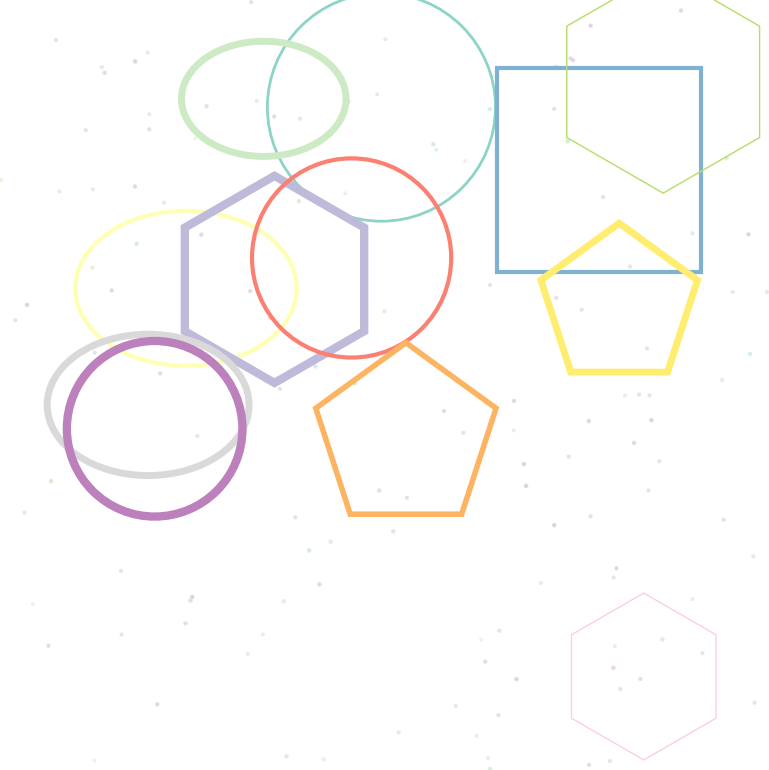[{"shape": "circle", "thickness": 1, "radius": 0.74, "center": [0.495, 0.861]}, {"shape": "oval", "thickness": 1.5, "radius": 0.72, "center": [0.241, 0.626]}, {"shape": "hexagon", "thickness": 3, "radius": 0.67, "center": [0.356, 0.637]}, {"shape": "circle", "thickness": 1.5, "radius": 0.65, "center": [0.457, 0.665]}, {"shape": "square", "thickness": 1.5, "radius": 0.66, "center": [0.778, 0.779]}, {"shape": "pentagon", "thickness": 2, "radius": 0.62, "center": [0.527, 0.432]}, {"shape": "hexagon", "thickness": 0.5, "radius": 0.72, "center": [0.861, 0.894]}, {"shape": "hexagon", "thickness": 0.5, "radius": 0.54, "center": [0.836, 0.121]}, {"shape": "oval", "thickness": 2.5, "radius": 0.66, "center": [0.192, 0.474]}, {"shape": "circle", "thickness": 3, "radius": 0.57, "center": [0.201, 0.443]}, {"shape": "oval", "thickness": 2.5, "radius": 0.53, "center": [0.343, 0.872]}, {"shape": "pentagon", "thickness": 2.5, "radius": 0.53, "center": [0.804, 0.603]}]